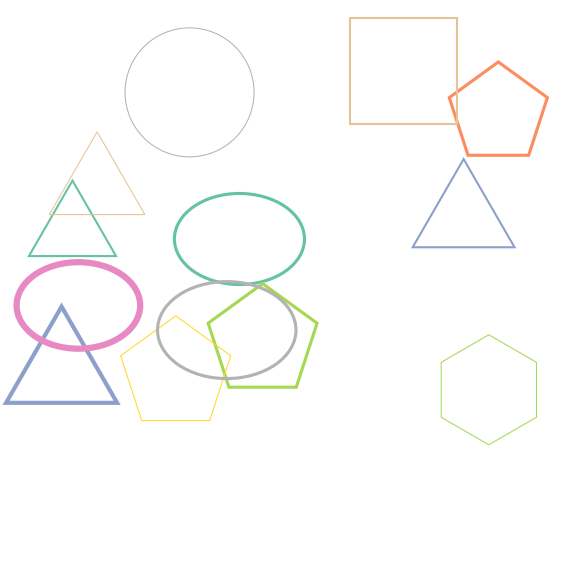[{"shape": "oval", "thickness": 1.5, "radius": 0.56, "center": [0.415, 0.585]}, {"shape": "triangle", "thickness": 1, "radius": 0.44, "center": [0.126, 0.599]}, {"shape": "pentagon", "thickness": 1.5, "radius": 0.45, "center": [0.863, 0.803]}, {"shape": "triangle", "thickness": 1, "radius": 0.51, "center": [0.803, 0.622]}, {"shape": "triangle", "thickness": 2, "radius": 0.56, "center": [0.107, 0.357]}, {"shape": "oval", "thickness": 3, "radius": 0.53, "center": [0.136, 0.47]}, {"shape": "hexagon", "thickness": 0.5, "radius": 0.48, "center": [0.846, 0.324]}, {"shape": "pentagon", "thickness": 1.5, "radius": 0.5, "center": [0.455, 0.409]}, {"shape": "pentagon", "thickness": 0.5, "radius": 0.5, "center": [0.304, 0.352]}, {"shape": "triangle", "thickness": 0.5, "radius": 0.48, "center": [0.168, 0.675]}, {"shape": "square", "thickness": 1, "radius": 0.46, "center": [0.699, 0.876]}, {"shape": "oval", "thickness": 1.5, "radius": 0.6, "center": [0.393, 0.428]}, {"shape": "circle", "thickness": 0.5, "radius": 0.56, "center": [0.328, 0.839]}]